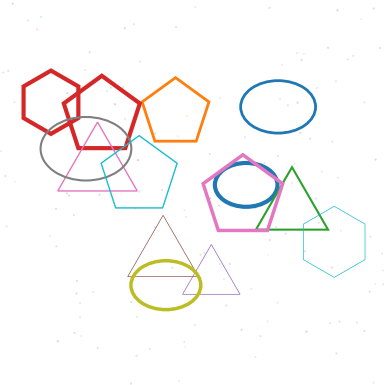[{"shape": "oval", "thickness": 3, "radius": 0.41, "center": [0.639, 0.52]}, {"shape": "oval", "thickness": 2, "radius": 0.49, "center": [0.722, 0.722]}, {"shape": "pentagon", "thickness": 2, "radius": 0.46, "center": [0.456, 0.707]}, {"shape": "triangle", "thickness": 1.5, "radius": 0.54, "center": [0.758, 0.458]}, {"shape": "pentagon", "thickness": 3, "radius": 0.52, "center": [0.264, 0.699]}, {"shape": "hexagon", "thickness": 3, "radius": 0.41, "center": [0.132, 0.734]}, {"shape": "triangle", "thickness": 0.5, "radius": 0.43, "center": [0.549, 0.279]}, {"shape": "triangle", "thickness": 0.5, "radius": 0.53, "center": [0.424, 0.335]}, {"shape": "triangle", "thickness": 1, "radius": 0.6, "center": [0.253, 0.564]}, {"shape": "pentagon", "thickness": 2.5, "radius": 0.54, "center": [0.631, 0.489]}, {"shape": "oval", "thickness": 1.5, "radius": 0.59, "center": [0.223, 0.614]}, {"shape": "oval", "thickness": 2.5, "radius": 0.45, "center": [0.431, 0.259]}, {"shape": "pentagon", "thickness": 1, "radius": 0.52, "center": [0.361, 0.544]}, {"shape": "hexagon", "thickness": 0.5, "radius": 0.46, "center": [0.868, 0.372]}]